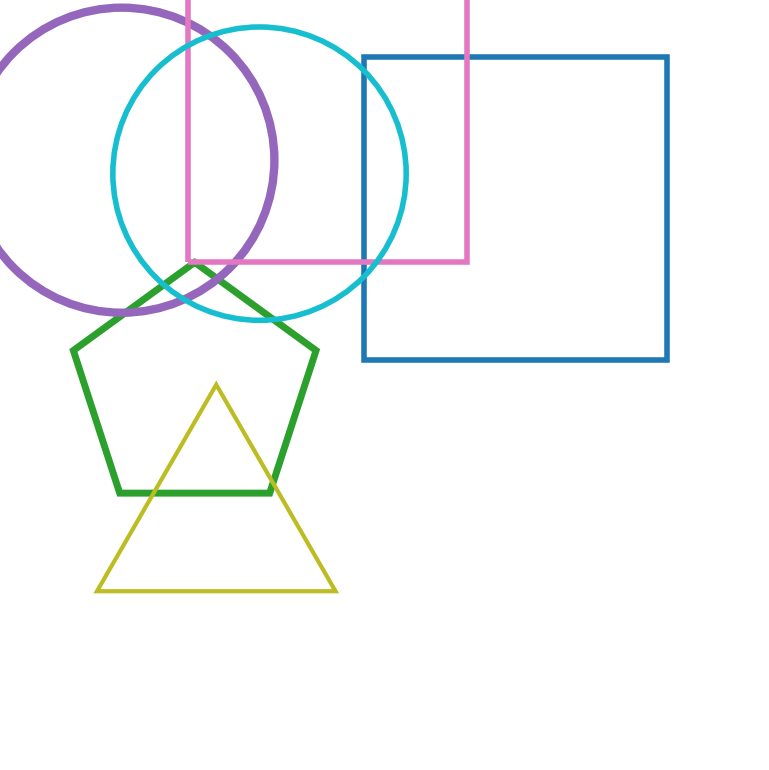[{"shape": "square", "thickness": 2, "radius": 0.98, "center": [0.669, 0.729]}, {"shape": "pentagon", "thickness": 2.5, "radius": 0.83, "center": [0.253, 0.494]}, {"shape": "circle", "thickness": 3, "radius": 0.99, "center": [0.158, 0.792]}, {"shape": "square", "thickness": 2, "radius": 0.91, "center": [0.425, 0.841]}, {"shape": "triangle", "thickness": 1.5, "radius": 0.89, "center": [0.281, 0.322]}, {"shape": "circle", "thickness": 2, "radius": 0.95, "center": [0.337, 0.774]}]